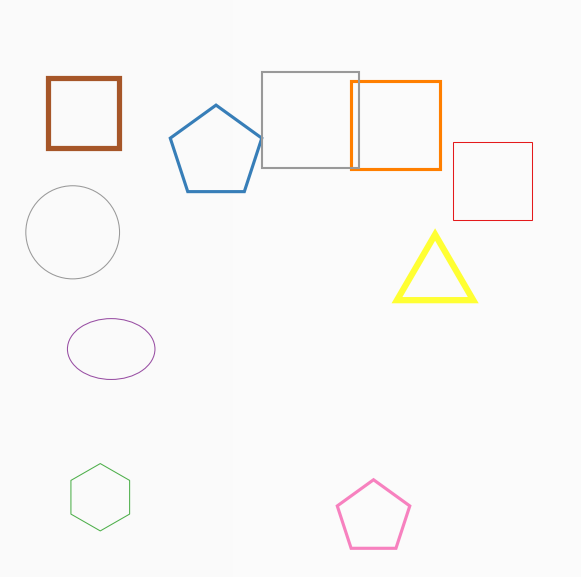[{"shape": "square", "thickness": 0.5, "radius": 0.34, "center": [0.848, 0.686]}, {"shape": "pentagon", "thickness": 1.5, "radius": 0.41, "center": [0.372, 0.734]}, {"shape": "hexagon", "thickness": 0.5, "radius": 0.29, "center": [0.173, 0.138]}, {"shape": "oval", "thickness": 0.5, "radius": 0.38, "center": [0.191, 0.395]}, {"shape": "square", "thickness": 1.5, "radius": 0.38, "center": [0.681, 0.783]}, {"shape": "triangle", "thickness": 3, "radius": 0.38, "center": [0.749, 0.517]}, {"shape": "square", "thickness": 2.5, "radius": 0.3, "center": [0.143, 0.804]}, {"shape": "pentagon", "thickness": 1.5, "radius": 0.33, "center": [0.643, 0.103]}, {"shape": "square", "thickness": 1, "radius": 0.42, "center": [0.535, 0.792]}, {"shape": "circle", "thickness": 0.5, "radius": 0.4, "center": [0.125, 0.597]}]